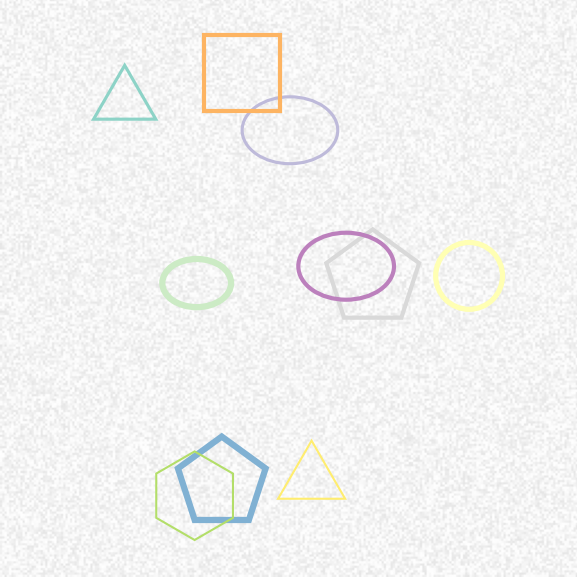[{"shape": "triangle", "thickness": 1.5, "radius": 0.31, "center": [0.216, 0.824]}, {"shape": "circle", "thickness": 2.5, "radius": 0.29, "center": [0.812, 0.521]}, {"shape": "oval", "thickness": 1.5, "radius": 0.41, "center": [0.502, 0.774]}, {"shape": "pentagon", "thickness": 3, "radius": 0.4, "center": [0.384, 0.163]}, {"shape": "square", "thickness": 2, "radius": 0.33, "center": [0.419, 0.873]}, {"shape": "hexagon", "thickness": 1, "radius": 0.38, "center": [0.337, 0.141]}, {"shape": "pentagon", "thickness": 2, "radius": 0.42, "center": [0.645, 0.517]}, {"shape": "oval", "thickness": 2, "radius": 0.41, "center": [0.599, 0.538]}, {"shape": "oval", "thickness": 3, "radius": 0.3, "center": [0.341, 0.509]}, {"shape": "triangle", "thickness": 1, "radius": 0.34, "center": [0.54, 0.169]}]